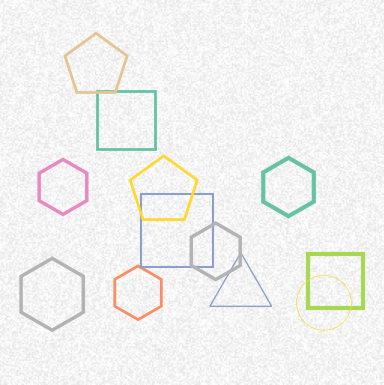[{"shape": "hexagon", "thickness": 3, "radius": 0.38, "center": [0.749, 0.514]}, {"shape": "square", "thickness": 2, "radius": 0.38, "center": [0.327, 0.689]}, {"shape": "hexagon", "thickness": 2, "radius": 0.35, "center": [0.359, 0.24]}, {"shape": "triangle", "thickness": 1, "radius": 0.46, "center": [0.625, 0.251]}, {"shape": "square", "thickness": 1.5, "radius": 0.47, "center": [0.459, 0.401]}, {"shape": "hexagon", "thickness": 2.5, "radius": 0.36, "center": [0.164, 0.515]}, {"shape": "square", "thickness": 3, "radius": 0.35, "center": [0.871, 0.27]}, {"shape": "circle", "thickness": 0.5, "radius": 0.36, "center": [0.841, 0.213]}, {"shape": "pentagon", "thickness": 2, "radius": 0.46, "center": [0.425, 0.504]}, {"shape": "pentagon", "thickness": 2, "radius": 0.42, "center": [0.249, 0.829]}, {"shape": "hexagon", "thickness": 2.5, "radius": 0.47, "center": [0.136, 0.236]}, {"shape": "hexagon", "thickness": 2.5, "radius": 0.37, "center": [0.56, 0.347]}]